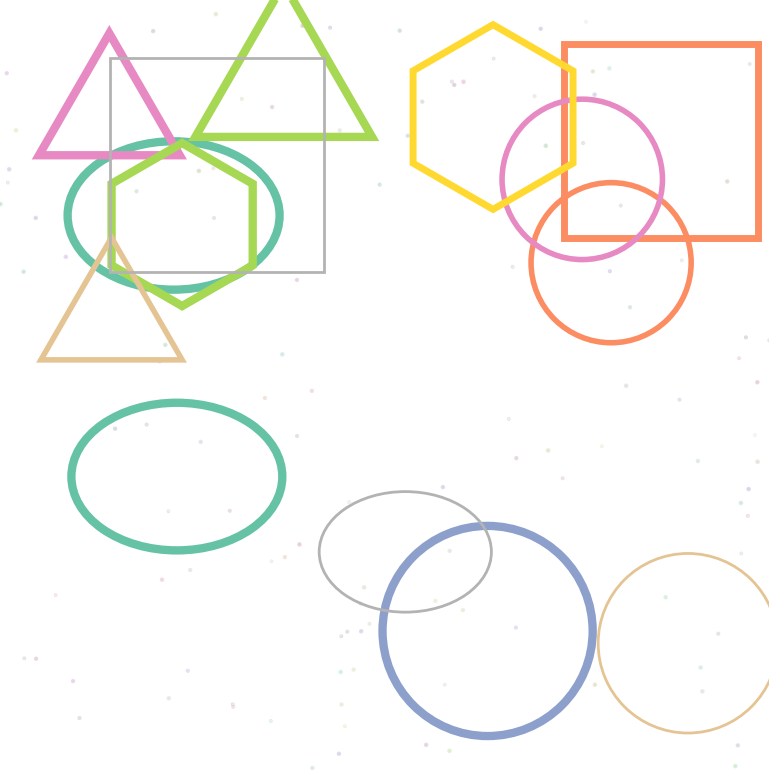[{"shape": "oval", "thickness": 3, "radius": 0.69, "center": [0.225, 0.72]}, {"shape": "oval", "thickness": 3, "radius": 0.68, "center": [0.23, 0.381]}, {"shape": "square", "thickness": 2.5, "radius": 0.63, "center": [0.859, 0.817]}, {"shape": "circle", "thickness": 2, "radius": 0.52, "center": [0.794, 0.659]}, {"shape": "circle", "thickness": 3, "radius": 0.68, "center": [0.633, 0.181]}, {"shape": "circle", "thickness": 2, "radius": 0.52, "center": [0.756, 0.767]}, {"shape": "triangle", "thickness": 3, "radius": 0.53, "center": [0.142, 0.851]}, {"shape": "hexagon", "thickness": 3, "radius": 0.53, "center": [0.237, 0.708]}, {"shape": "triangle", "thickness": 3, "radius": 0.66, "center": [0.368, 0.888]}, {"shape": "hexagon", "thickness": 2.5, "radius": 0.6, "center": [0.64, 0.848]}, {"shape": "circle", "thickness": 1, "radius": 0.58, "center": [0.893, 0.165]}, {"shape": "triangle", "thickness": 2, "radius": 0.53, "center": [0.145, 0.586]}, {"shape": "square", "thickness": 1, "radius": 0.69, "center": [0.282, 0.786]}, {"shape": "oval", "thickness": 1, "radius": 0.56, "center": [0.526, 0.283]}]